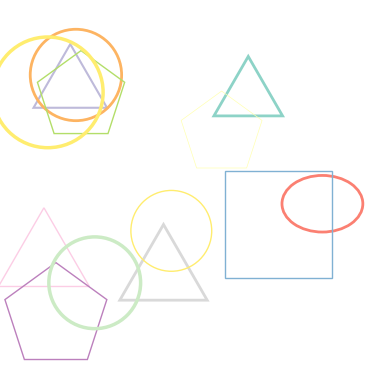[{"shape": "triangle", "thickness": 2, "radius": 0.51, "center": [0.645, 0.75]}, {"shape": "pentagon", "thickness": 0.5, "radius": 0.55, "center": [0.576, 0.653]}, {"shape": "triangle", "thickness": 1.5, "radius": 0.55, "center": [0.183, 0.775]}, {"shape": "oval", "thickness": 2, "radius": 0.53, "center": [0.837, 0.471]}, {"shape": "square", "thickness": 1, "radius": 0.69, "center": [0.723, 0.418]}, {"shape": "circle", "thickness": 2, "radius": 0.59, "center": [0.197, 0.805]}, {"shape": "pentagon", "thickness": 1, "radius": 0.6, "center": [0.21, 0.749]}, {"shape": "triangle", "thickness": 1, "radius": 0.68, "center": [0.114, 0.324]}, {"shape": "triangle", "thickness": 2, "radius": 0.66, "center": [0.425, 0.286]}, {"shape": "pentagon", "thickness": 1, "radius": 0.7, "center": [0.145, 0.179]}, {"shape": "circle", "thickness": 2.5, "radius": 0.6, "center": [0.246, 0.266]}, {"shape": "circle", "thickness": 2.5, "radius": 0.72, "center": [0.124, 0.76]}, {"shape": "circle", "thickness": 1, "radius": 0.52, "center": [0.445, 0.4]}]